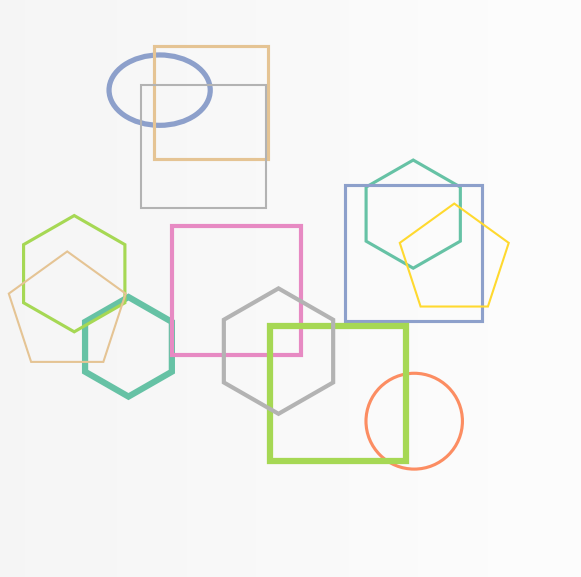[{"shape": "hexagon", "thickness": 3, "radius": 0.43, "center": [0.221, 0.399]}, {"shape": "hexagon", "thickness": 1.5, "radius": 0.47, "center": [0.711, 0.628]}, {"shape": "circle", "thickness": 1.5, "radius": 0.41, "center": [0.713, 0.27]}, {"shape": "oval", "thickness": 2.5, "radius": 0.44, "center": [0.275, 0.843]}, {"shape": "square", "thickness": 1.5, "radius": 0.59, "center": [0.711, 0.561]}, {"shape": "square", "thickness": 2, "radius": 0.56, "center": [0.407, 0.496]}, {"shape": "square", "thickness": 3, "radius": 0.58, "center": [0.581, 0.317]}, {"shape": "hexagon", "thickness": 1.5, "radius": 0.5, "center": [0.128, 0.525]}, {"shape": "pentagon", "thickness": 1, "radius": 0.49, "center": [0.782, 0.548]}, {"shape": "square", "thickness": 1.5, "radius": 0.49, "center": [0.363, 0.821]}, {"shape": "pentagon", "thickness": 1, "radius": 0.53, "center": [0.116, 0.458]}, {"shape": "square", "thickness": 1, "radius": 0.53, "center": [0.35, 0.745]}, {"shape": "hexagon", "thickness": 2, "radius": 0.54, "center": [0.479, 0.391]}]